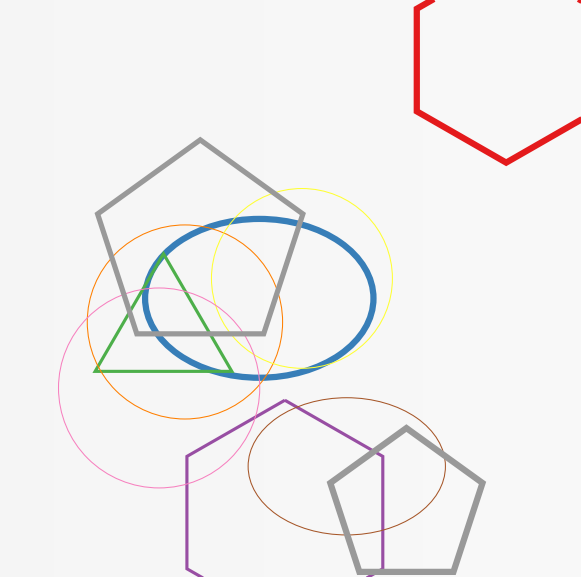[{"shape": "hexagon", "thickness": 3, "radius": 0.89, "center": [0.871, 0.895]}, {"shape": "oval", "thickness": 3, "radius": 0.98, "center": [0.446, 0.483]}, {"shape": "triangle", "thickness": 1.5, "radius": 0.68, "center": [0.281, 0.424]}, {"shape": "hexagon", "thickness": 1.5, "radius": 0.97, "center": [0.49, 0.112]}, {"shape": "circle", "thickness": 0.5, "radius": 0.84, "center": [0.318, 0.442]}, {"shape": "circle", "thickness": 0.5, "radius": 0.78, "center": [0.519, 0.517]}, {"shape": "oval", "thickness": 0.5, "radius": 0.85, "center": [0.597, 0.192]}, {"shape": "circle", "thickness": 0.5, "radius": 0.87, "center": [0.274, 0.327]}, {"shape": "pentagon", "thickness": 2.5, "radius": 0.93, "center": [0.344, 0.571]}, {"shape": "pentagon", "thickness": 3, "radius": 0.69, "center": [0.699, 0.12]}]